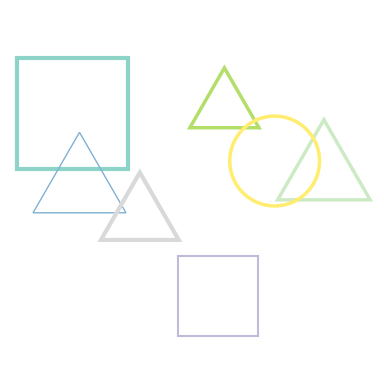[{"shape": "square", "thickness": 3, "radius": 0.72, "center": [0.188, 0.706]}, {"shape": "square", "thickness": 1.5, "radius": 0.52, "center": [0.567, 0.232]}, {"shape": "triangle", "thickness": 1, "radius": 0.7, "center": [0.206, 0.517]}, {"shape": "triangle", "thickness": 2.5, "radius": 0.52, "center": [0.583, 0.72]}, {"shape": "triangle", "thickness": 3, "radius": 0.58, "center": [0.363, 0.435]}, {"shape": "triangle", "thickness": 2.5, "radius": 0.69, "center": [0.841, 0.55]}, {"shape": "circle", "thickness": 2.5, "radius": 0.58, "center": [0.713, 0.582]}]